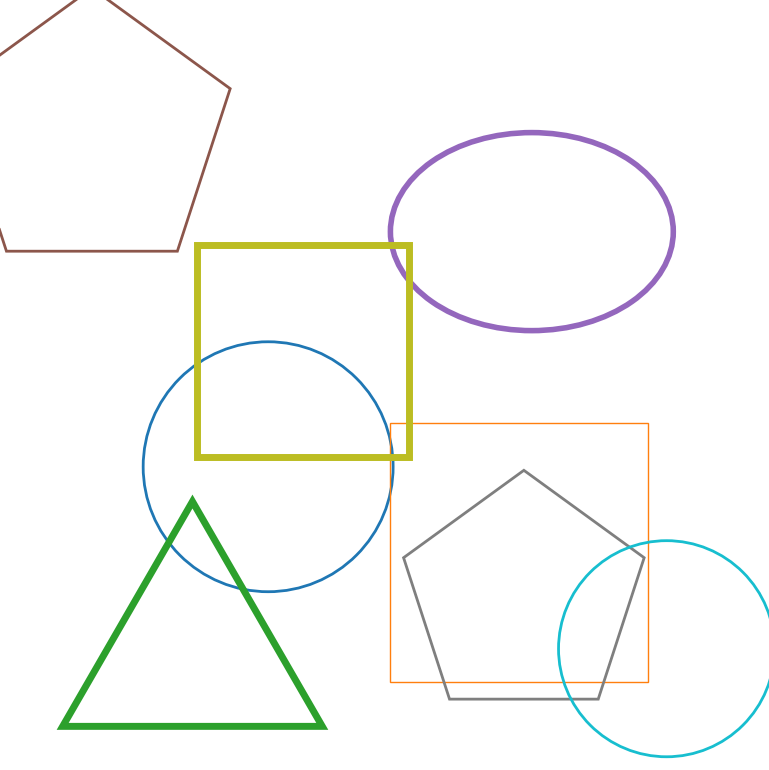[{"shape": "circle", "thickness": 1, "radius": 0.81, "center": [0.348, 0.394]}, {"shape": "square", "thickness": 0.5, "radius": 0.84, "center": [0.674, 0.283]}, {"shape": "triangle", "thickness": 2.5, "radius": 0.97, "center": [0.25, 0.154]}, {"shape": "oval", "thickness": 2, "radius": 0.92, "center": [0.691, 0.699]}, {"shape": "pentagon", "thickness": 1, "radius": 0.94, "center": [0.119, 0.827]}, {"shape": "pentagon", "thickness": 1, "radius": 0.82, "center": [0.68, 0.225]}, {"shape": "square", "thickness": 2.5, "radius": 0.69, "center": [0.393, 0.544]}, {"shape": "circle", "thickness": 1, "radius": 0.7, "center": [0.866, 0.158]}]